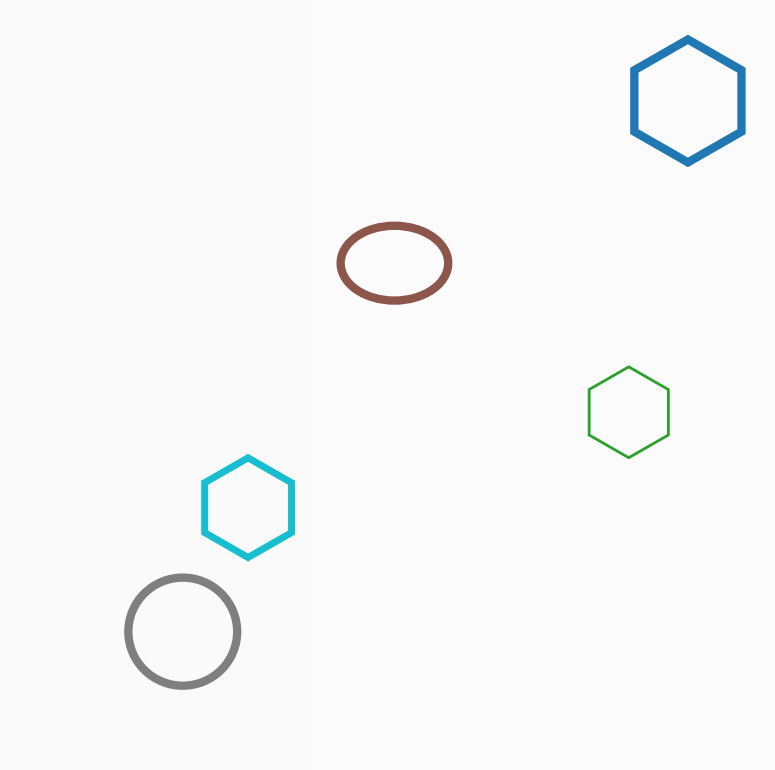[{"shape": "hexagon", "thickness": 3, "radius": 0.4, "center": [0.888, 0.869]}, {"shape": "hexagon", "thickness": 1, "radius": 0.3, "center": [0.811, 0.465]}, {"shape": "oval", "thickness": 3, "radius": 0.35, "center": [0.509, 0.658]}, {"shape": "circle", "thickness": 3, "radius": 0.35, "center": [0.236, 0.18]}, {"shape": "hexagon", "thickness": 2.5, "radius": 0.32, "center": [0.32, 0.341]}]